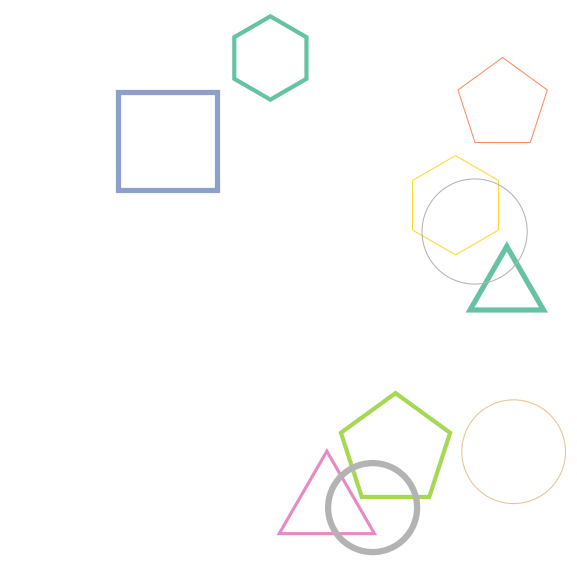[{"shape": "hexagon", "thickness": 2, "radius": 0.36, "center": [0.468, 0.899]}, {"shape": "triangle", "thickness": 2.5, "radius": 0.37, "center": [0.878, 0.499]}, {"shape": "pentagon", "thickness": 0.5, "radius": 0.41, "center": [0.87, 0.818]}, {"shape": "square", "thickness": 2.5, "radius": 0.43, "center": [0.29, 0.755]}, {"shape": "triangle", "thickness": 1.5, "radius": 0.48, "center": [0.566, 0.123]}, {"shape": "pentagon", "thickness": 2, "radius": 0.5, "center": [0.685, 0.219]}, {"shape": "hexagon", "thickness": 0.5, "radius": 0.43, "center": [0.789, 0.644]}, {"shape": "circle", "thickness": 0.5, "radius": 0.45, "center": [0.889, 0.217]}, {"shape": "circle", "thickness": 3, "radius": 0.39, "center": [0.645, 0.12]}, {"shape": "circle", "thickness": 0.5, "radius": 0.46, "center": [0.822, 0.598]}]